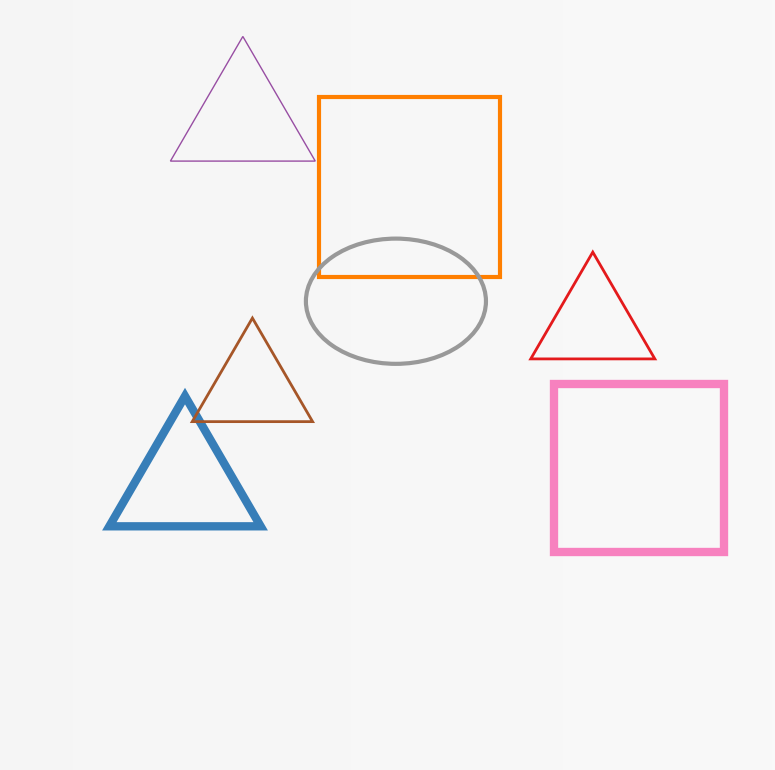[{"shape": "triangle", "thickness": 1, "radius": 0.46, "center": [0.765, 0.58]}, {"shape": "triangle", "thickness": 3, "radius": 0.56, "center": [0.239, 0.373]}, {"shape": "triangle", "thickness": 0.5, "radius": 0.54, "center": [0.313, 0.845]}, {"shape": "square", "thickness": 1.5, "radius": 0.58, "center": [0.528, 0.757]}, {"shape": "triangle", "thickness": 1, "radius": 0.45, "center": [0.326, 0.497]}, {"shape": "square", "thickness": 3, "radius": 0.55, "center": [0.825, 0.392]}, {"shape": "oval", "thickness": 1.5, "radius": 0.58, "center": [0.511, 0.609]}]